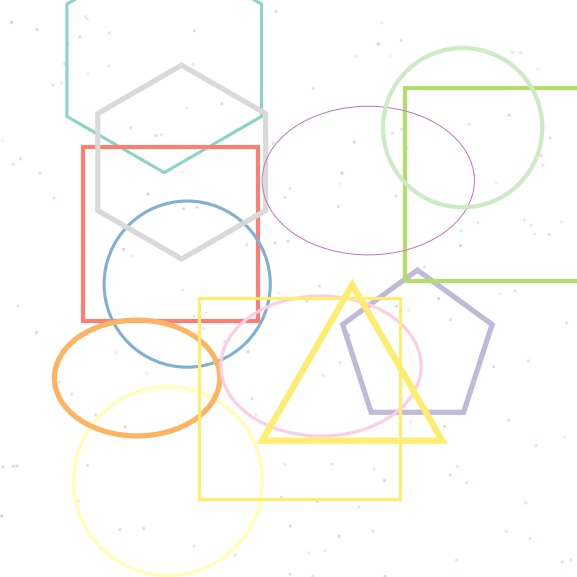[{"shape": "hexagon", "thickness": 1.5, "radius": 0.97, "center": [0.284, 0.895]}, {"shape": "circle", "thickness": 1.5, "radius": 0.82, "center": [0.291, 0.166]}, {"shape": "pentagon", "thickness": 2.5, "radius": 0.68, "center": [0.723, 0.395]}, {"shape": "square", "thickness": 2, "radius": 0.75, "center": [0.295, 0.594]}, {"shape": "circle", "thickness": 1.5, "radius": 0.72, "center": [0.324, 0.507]}, {"shape": "oval", "thickness": 2.5, "radius": 0.72, "center": [0.237, 0.345]}, {"shape": "square", "thickness": 2, "radius": 0.84, "center": [0.868, 0.68]}, {"shape": "oval", "thickness": 1.5, "radius": 0.87, "center": [0.556, 0.365]}, {"shape": "hexagon", "thickness": 2.5, "radius": 0.84, "center": [0.315, 0.718]}, {"shape": "oval", "thickness": 0.5, "radius": 0.92, "center": [0.638, 0.686]}, {"shape": "circle", "thickness": 2, "radius": 0.69, "center": [0.801, 0.778]}, {"shape": "square", "thickness": 1.5, "radius": 0.87, "center": [0.519, 0.308]}, {"shape": "triangle", "thickness": 3, "radius": 0.9, "center": [0.61, 0.326]}]